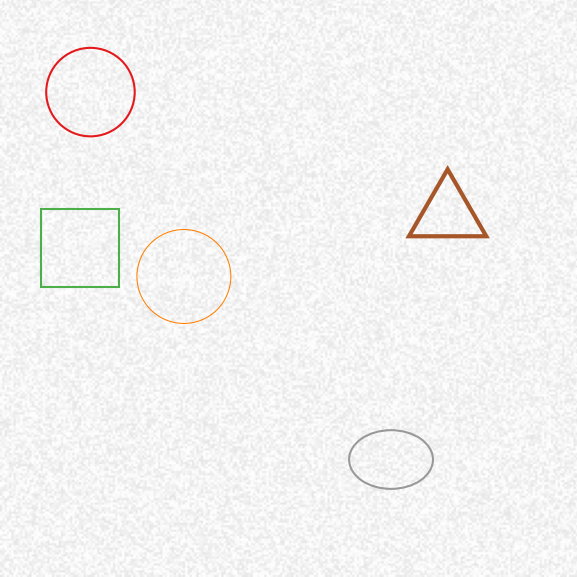[{"shape": "circle", "thickness": 1, "radius": 0.38, "center": [0.157, 0.84]}, {"shape": "square", "thickness": 1, "radius": 0.34, "center": [0.139, 0.57]}, {"shape": "circle", "thickness": 0.5, "radius": 0.41, "center": [0.318, 0.52]}, {"shape": "triangle", "thickness": 2, "radius": 0.39, "center": [0.775, 0.629]}, {"shape": "oval", "thickness": 1, "radius": 0.36, "center": [0.677, 0.203]}]